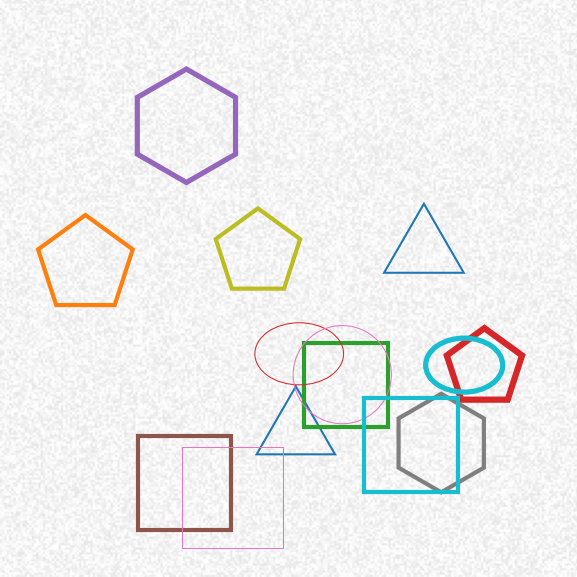[{"shape": "triangle", "thickness": 1, "radius": 0.4, "center": [0.734, 0.567]}, {"shape": "triangle", "thickness": 1, "radius": 0.39, "center": [0.512, 0.252]}, {"shape": "pentagon", "thickness": 2, "radius": 0.43, "center": [0.148, 0.541]}, {"shape": "square", "thickness": 2, "radius": 0.36, "center": [0.6, 0.333]}, {"shape": "oval", "thickness": 0.5, "radius": 0.38, "center": [0.518, 0.386]}, {"shape": "pentagon", "thickness": 3, "radius": 0.34, "center": [0.839, 0.362]}, {"shape": "hexagon", "thickness": 2.5, "radius": 0.49, "center": [0.323, 0.781]}, {"shape": "square", "thickness": 2, "radius": 0.4, "center": [0.32, 0.163]}, {"shape": "circle", "thickness": 0.5, "radius": 0.43, "center": [0.593, 0.35]}, {"shape": "square", "thickness": 0.5, "radius": 0.44, "center": [0.403, 0.138]}, {"shape": "hexagon", "thickness": 2, "radius": 0.43, "center": [0.764, 0.232]}, {"shape": "pentagon", "thickness": 2, "radius": 0.38, "center": [0.447, 0.561]}, {"shape": "oval", "thickness": 2.5, "radius": 0.33, "center": [0.804, 0.367]}, {"shape": "square", "thickness": 2, "radius": 0.41, "center": [0.711, 0.229]}]